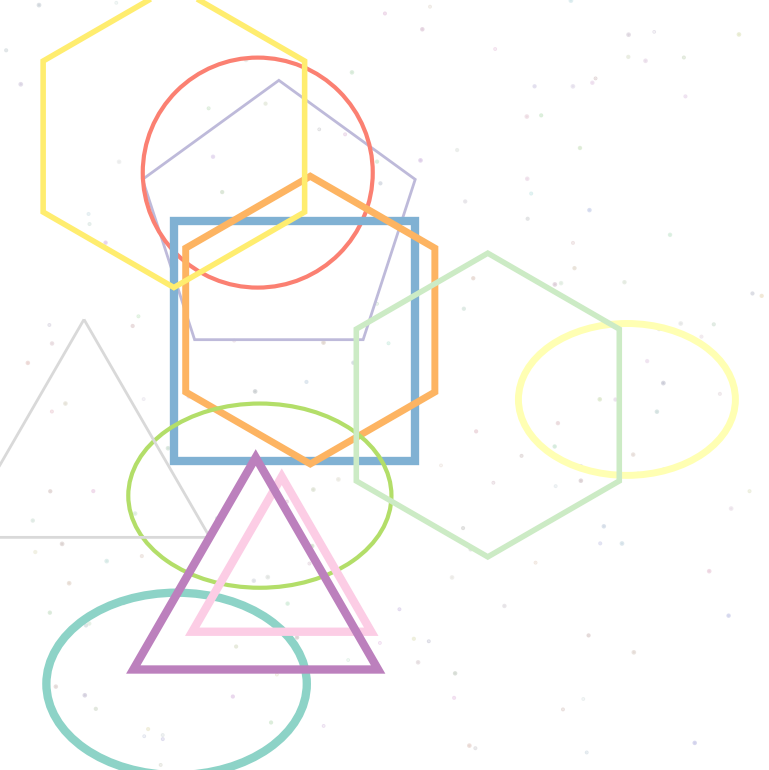[{"shape": "oval", "thickness": 3, "radius": 0.85, "center": [0.229, 0.112]}, {"shape": "oval", "thickness": 2.5, "radius": 0.7, "center": [0.814, 0.481]}, {"shape": "pentagon", "thickness": 1, "radius": 0.93, "center": [0.362, 0.709]}, {"shape": "circle", "thickness": 1.5, "radius": 0.75, "center": [0.335, 0.776]}, {"shape": "square", "thickness": 3, "radius": 0.78, "center": [0.382, 0.557]}, {"shape": "hexagon", "thickness": 2.5, "radius": 0.93, "center": [0.403, 0.584]}, {"shape": "oval", "thickness": 1.5, "radius": 0.85, "center": [0.337, 0.356]}, {"shape": "triangle", "thickness": 3, "radius": 0.67, "center": [0.366, 0.247]}, {"shape": "triangle", "thickness": 1, "radius": 0.94, "center": [0.109, 0.396]}, {"shape": "triangle", "thickness": 3, "radius": 0.92, "center": [0.332, 0.222]}, {"shape": "hexagon", "thickness": 2, "radius": 0.99, "center": [0.633, 0.474]}, {"shape": "hexagon", "thickness": 2, "radius": 0.98, "center": [0.226, 0.823]}]